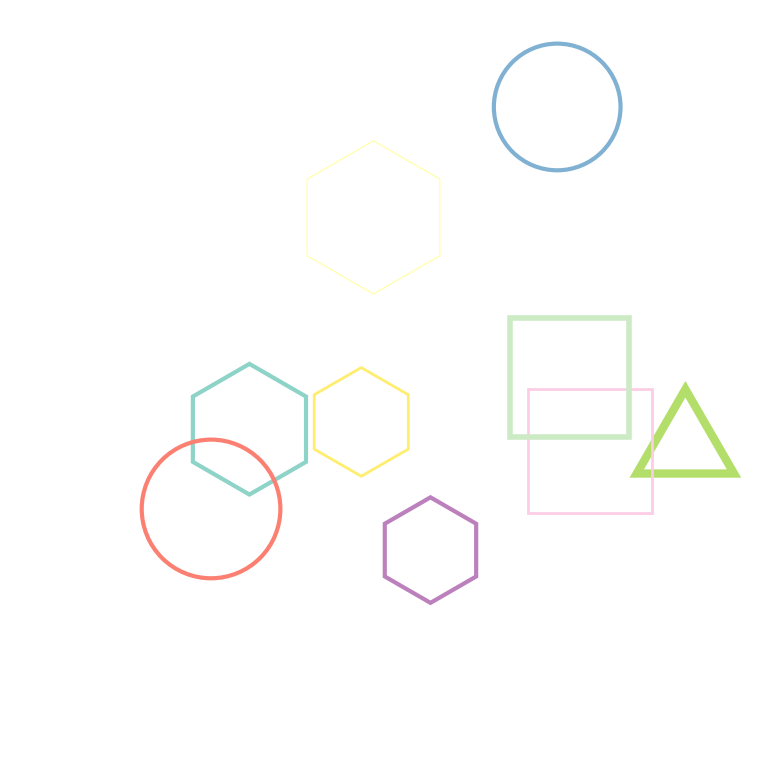[{"shape": "hexagon", "thickness": 1.5, "radius": 0.42, "center": [0.324, 0.443]}, {"shape": "hexagon", "thickness": 0.5, "radius": 0.5, "center": [0.485, 0.718]}, {"shape": "circle", "thickness": 1.5, "radius": 0.45, "center": [0.274, 0.339]}, {"shape": "circle", "thickness": 1.5, "radius": 0.41, "center": [0.724, 0.861]}, {"shape": "triangle", "thickness": 3, "radius": 0.36, "center": [0.89, 0.421]}, {"shape": "square", "thickness": 1, "radius": 0.4, "center": [0.766, 0.415]}, {"shape": "hexagon", "thickness": 1.5, "radius": 0.34, "center": [0.559, 0.286]}, {"shape": "square", "thickness": 2, "radius": 0.38, "center": [0.74, 0.51]}, {"shape": "hexagon", "thickness": 1, "radius": 0.35, "center": [0.469, 0.452]}]